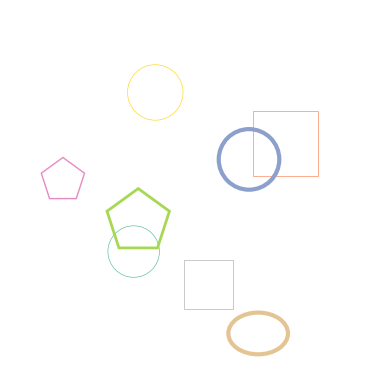[{"shape": "circle", "thickness": 0.5, "radius": 0.33, "center": [0.347, 0.347]}, {"shape": "square", "thickness": 0.5, "radius": 0.42, "center": [0.742, 0.626]}, {"shape": "circle", "thickness": 3, "radius": 0.39, "center": [0.647, 0.586]}, {"shape": "pentagon", "thickness": 1, "radius": 0.3, "center": [0.163, 0.532]}, {"shape": "pentagon", "thickness": 2, "radius": 0.43, "center": [0.359, 0.425]}, {"shape": "circle", "thickness": 0.5, "radius": 0.36, "center": [0.403, 0.76]}, {"shape": "oval", "thickness": 3, "radius": 0.39, "center": [0.671, 0.134]}, {"shape": "square", "thickness": 0.5, "radius": 0.32, "center": [0.541, 0.261]}]